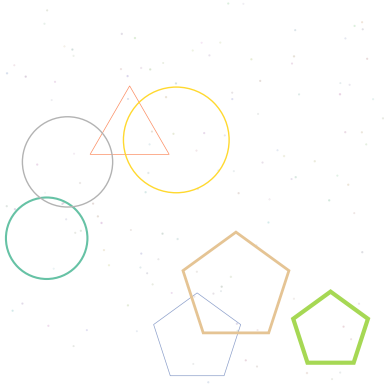[{"shape": "circle", "thickness": 1.5, "radius": 0.53, "center": [0.121, 0.381]}, {"shape": "triangle", "thickness": 0.5, "radius": 0.59, "center": [0.337, 0.658]}, {"shape": "pentagon", "thickness": 0.5, "radius": 0.59, "center": [0.512, 0.12]}, {"shape": "pentagon", "thickness": 3, "radius": 0.51, "center": [0.859, 0.14]}, {"shape": "circle", "thickness": 1, "radius": 0.69, "center": [0.458, 0.637]}, {"shape": "pentagon", "thickness": 2, "radius": 0.72, "center": [0.613, 0.252]}, {"shape": "circle", "thickness": 1, "radius": 0.59, "center": [0.175, 0.58]}]